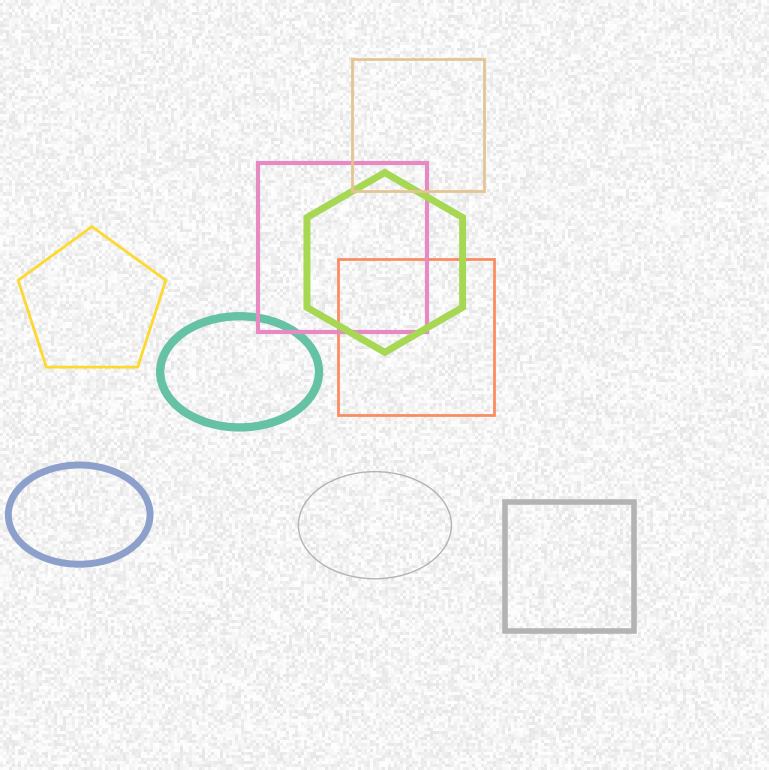[{"shape": "oval", "thickness": 3, "radius": 0.52, "center": [0.311, 0.517]}, {"shape": "square", "thickness": 1, "radius": 0.51, "center": [0.54, 0.562]}, {"shape": "oval", "thickness": 2.5, "radius": 0.46, "center": [0.103, 0.332]}, {"shape": "square", "thickness": 1.5, "radius": 0.55, "center": [0.445, 0.679]}, {"shape": "hexagon", "thickness": 2.5, "radius": 0.58, "center": [0.5, 0.659]}, {"shape": "pentagon", "thickness": 1, "radius": 0.5, "center": [0.119, 0.605]}, {"shape": "square", "thickness": 1, "radius": 0.43, "center": [0.543, 0.837]}, {"shape": "oval", "thickness": 0.5, "radius": 0.5, "center": [0.487, 0.318]}, {"shape": "square", "thickness": 2, "radius": 0.42, "center": [0.739, 0.264]}]